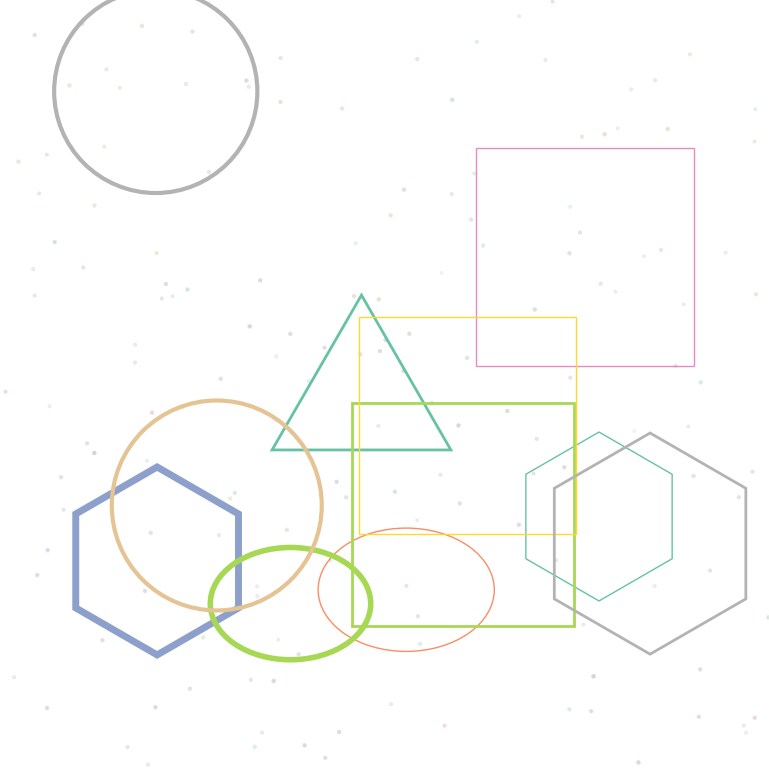[{"shape": "triangle", "thickness": 1, "radius": 0.67, "center": [0.469, 0.483]}, {"shape": "hexagon", "thickness": 0.5, "radius": 0.55, "center": [0.778, 0.329]}, {"shape": "oval", "thickness": 0.5, "radius": 0.57, "center": [0.528, 0.234]}, {"shape": "hexagon", "thickness": 2.5, "radius": 0.61, "center": [0.204, 0.271]}, {"shape": "square", "thickness": 0.5, "radius": 0.71, "center": [0.76, 0.666]}, {"shape": "square", "thickness": 1, "radius": 0.72, "center": [0.601, 0.332]}, {"shape": "oval", "thickness": 2, "radius": 0.52, "center": [0.377, 0.216]}, {"shape": "square", "thickness": 0.5, "radius": 0.7, "center": [0.608, 0.448]}, {"shape": "circle", "thickness": 1.5, "radius": 0.68, "center": [0.282, 0.344]}, {"shape": "circle", "thickness": 1.5, "radius": 0.66, "center": [0.202, 0.881]}, {"shape": "hexagon", "thickness": 1, "radius": 0.72, "center": [0.844, 0.294]}]